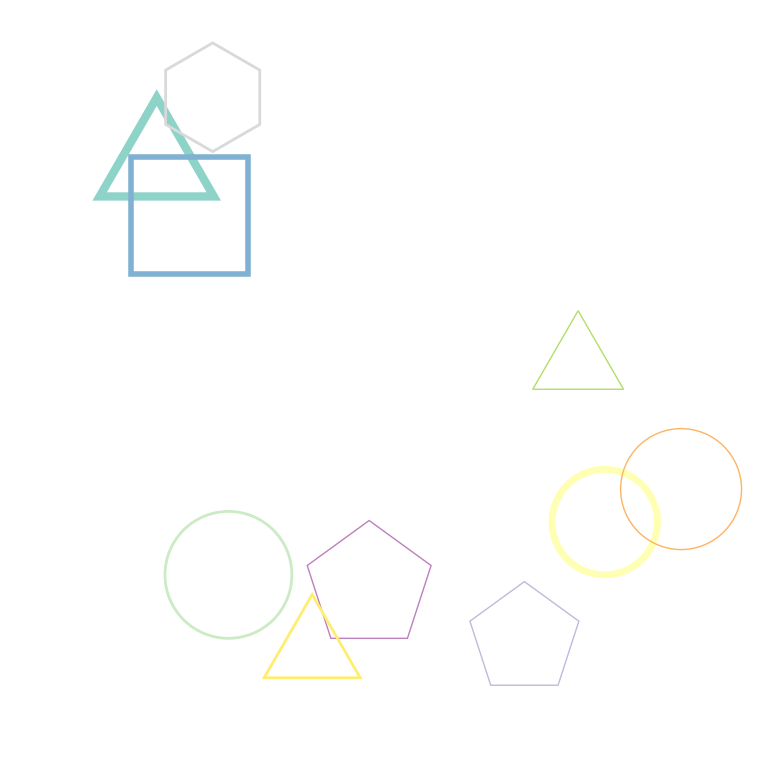[{"shape": "triangle", "thickness": 3, "radius": 0.43, "center": [0.204, 0.788]}, {"shape": "circle", "thickness": 2.5, "radius": 0.34, "center": [0.785, 0.322]}, {"shape": "pentagon", "thickness": 0.5, "radius": 0.37, "center": [0.681, 0.17]}, {"shape": "square", "thickness": 2, "radius": 0.38, "center": [0.246, 0.72]}, {"shape": "circle", "thickness": 0.5, "radius": 0.39, "center": [0.885, 0.365]}, {"shape": "triangle", "thickness": 0.5, "radius": 0.34, "center": [0.751, 0.528]}, {"shape": "hexagon", "thickness": 1, "radius": 0.35, "center": [0.276, 0.874]}, {"shape": "pentagon", "thickness": 0.5, "radius": 0.42, "center": [0.479, 0.239]}, {"shape": "circle", "thickness": 1, "radius": 0.41, "center": [0.297, 0.253]}, {"shape": "triangle", "thickness": 1, "radius": 0.36, "center": [0.405, 0.156]}]